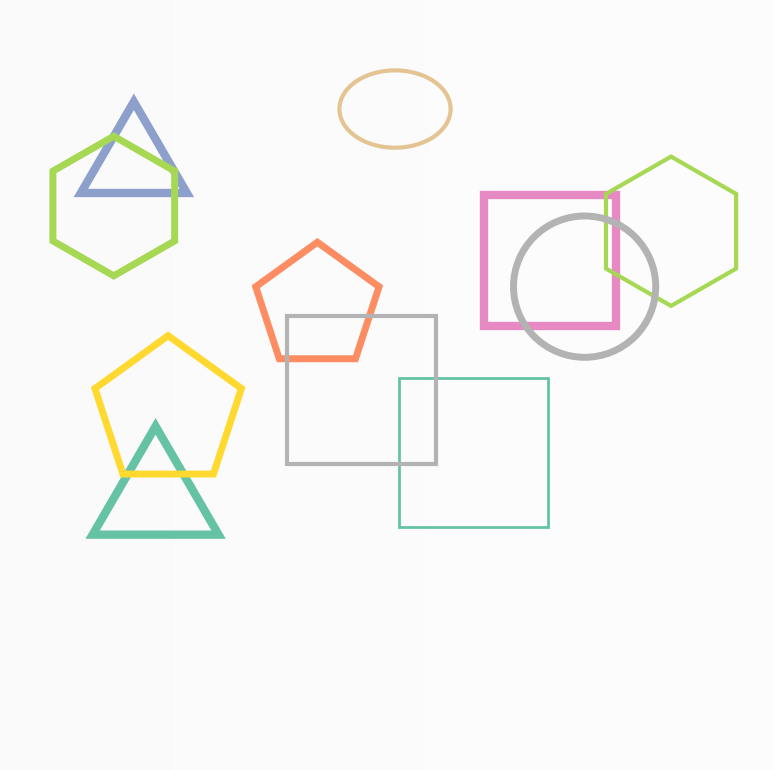[{"shape": "square", "thickness": 1, "radius": 0.48, "center": [0.611, 0.412]}, {"shape": "triangle", "thickness": 3, "radius": 0.47, "center": [0.201, 0.353]}, {"shape": "pentagon", "thickness": 2.5, "radius": 0.42, "center": [0.41, 0.602]}, {"shape": "triangle", "thickness": 3, "radius": 0.39, "center": [0.173, 0.789]}, {"shape": "square", "thickness": 3, "radius": 0.43, "center": [0.71, 0.661]}, {"shape": "hexagon", "thickness": 1.5, "radius": 0.48, "center": [0.866, 0.7]}, {"shape": "hexagon", "thickness": 2.5, "radius": 0.45, "center": [0.147, 0.732]}, {"shape": "pentagon", "thickness": 2.5, "radius": 0.5, "center": [0.217, 0.465]}, {"shape": "oval", "thickness": 1.5, "radius": 0.36, "center": [0.51, 0.858]}, {"shape": "square", "thickness": 1.5, "radius": 0.48, "center": [0.466, 0.494]}, {"shape": "circle", "thickness": 2.5, "radius": 0.46, "center": [0.754, 0.628]}]